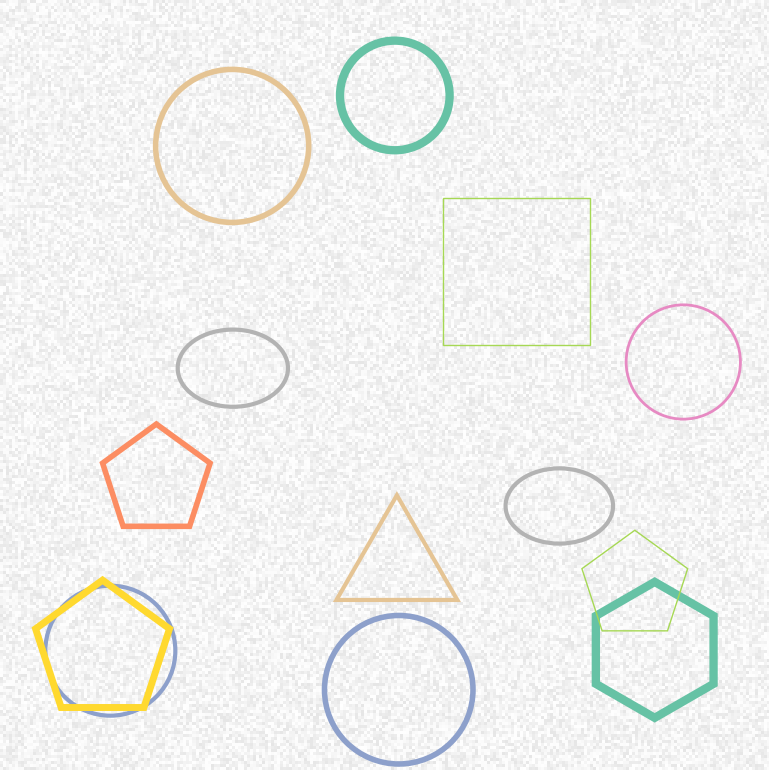[{"shape": "hexagon", "thickness": 3, "radius": 0.44, "center": [0.85, 0.156]}, {"shape": "circle", "thickness": 3, "radius": 0.36, "center": [0.513, 0.876]}, {"shape": "pentagon", "thickness": 2, "radius": 0.37, "center": [0.203, 0.376]}, {"shape": "circle", "thickness": 1.5, "radius": 0.42, "center": [0.143, 0.155]}, {"shape": "circle", "thickness": 2, "radius": 0.48, "center": [0.518, 0.104]}, {"shape": "circle", "thickness": 1, "radius": 0.37, "center": [0.887, 0.53]}, {"shape": "pentagon", "thickness": 0.5, "radius": 0.36, "center": [0.824, 0.239]}, {"shape": "square", "thickness": 0.5, "radius": 0.48, "center": [0.671, 0.647]}, {"shape": "pentagon", "thickness": 2.5, "radius": 0.46, "center": [0.133, 0.155]}, {"shape": "triangle", "thickness": 1.5, "radius": 0.45, "center": [0.515, 0.266]}, {"shape": "circle", "thickness": 2, "radius": 0.5, "center": [0.302, 0.81]}, {"shape": "oval", "thickness": 1.5, "radius": 0.36, "center": [0.302, 0.522]}, {"shape": "oval", "thickness": 1.5, "radius": 0.35, "center": [0.726, 0.343]}]